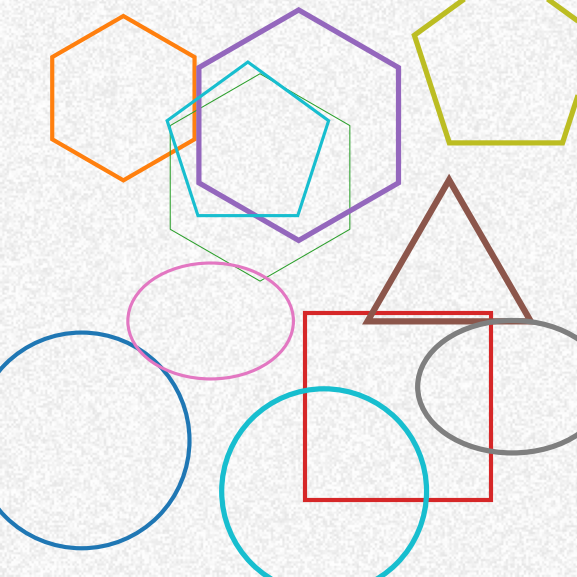[{"shape": "circle", "thickness": 2, "radius": 0.93, "center": [0.141, 0.237]}, {"shape": "hexagon", "thickness": 2, "radius": 0.71, "center": [0.214, 0.829]}, {"shape": "hexagon", "thickness": 0.5, "radius": 0.9, "center": [0.45, 0.692]}, {"shape": "square", "thickness": 2, "radius": 0.81, "center": [0.689, 0.295]}, {"shape": "hexagon", "thickness": 2.5, "radius": 1.0, "center": [0.517, 0.782]}, {"shape": "triangle", "thickness": 3, "radius": 0.82, "center": [0.778, 0.524]}, {"shape": "oval", "thickness": 1.5, "radius": 0.72, "center": [0.365, 0.443]}, {"shape": "oval", "thickness": 2.5, "radius": 0.82, "center": [0.887, 0.33]}, {"shape": "pentagon", "thickness": 2.5, "radius": 0.83, "center": [0.876, 0.887]}, {"shape": "circle", "thickness": 2.5, "radius": 0.89, "center": [0.561, 0.149]}, {"shape": "pentagon", "thickness": 1.5, "radius": 0.74, "center": [0.429, 0.745]}]